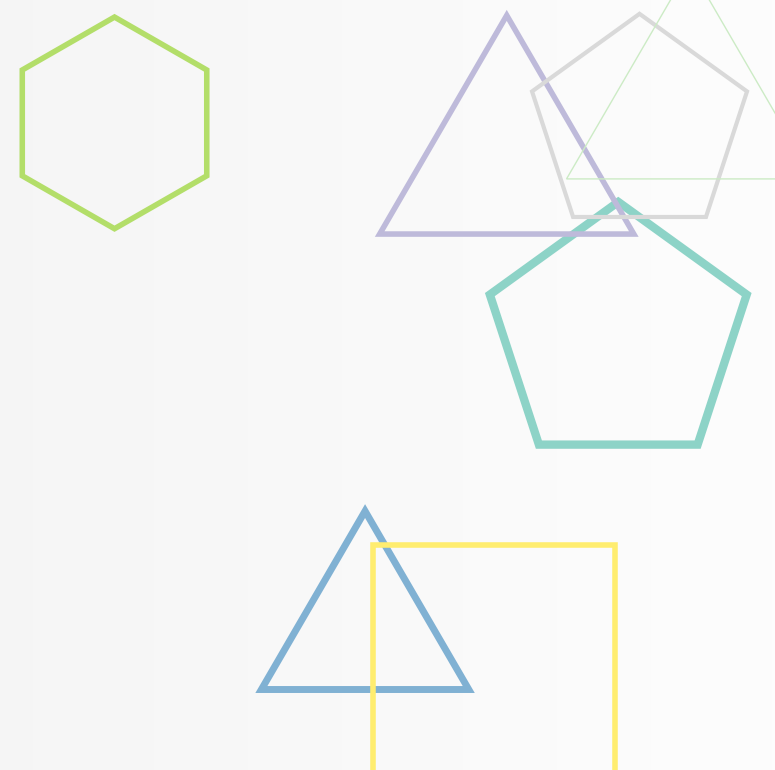[{"shape": "pentagon", "thickness": 3, "radius": 0.87, "center": [0.798, 0.564]}, {"shape": "triangle", "thickness": 2, "radius": 0.95, "center": [0.654, 0.791]}, {"shape": "triangle", "thickness": 2.5, "radius": 0.77, "center": [0.471, 0.182]}, {"shape": "hexagon", "thickness": 2, "radius": 0.69, "center": [0.148, 0.84]}, {"shape": "pentagon", "thickness": 1.5, "radius": 0.73, "center": [0.825, 0.836]}, {"shape": "triangle", "thickness": 0.5, "radius": 0.92, "center": [0.89, 0.86]}, {"shape": "square", "thickness": 2, "radius": 0.78, "center": [0.637, 0.136]}]